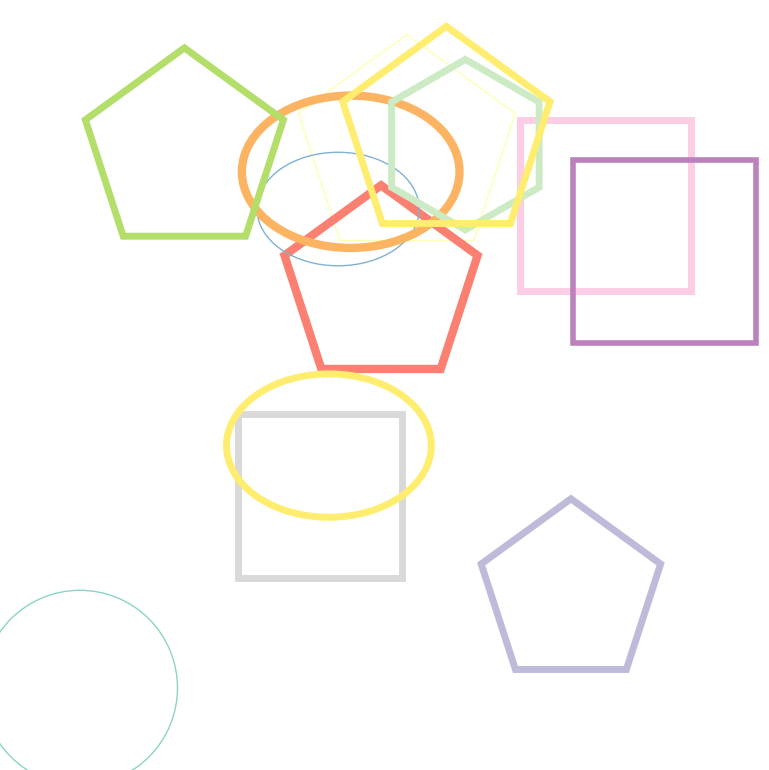[{"shape": "circle", "thickness": 0.5, "radius": 0.63, "center": [0.104, 0.107]}, {"shape": "pentagon", "thickness": 0.5, "radius": 0.74, "center": [0.528, 0.807]}, {"shape": "pentagon", "thickness": 2.5, "radius": 0.61, "center": [0.741, 0.23]}, {"shape": "pentagon", "thickness": 3, "radius": 0.66, "center": [0.495, 0.628]}, {"shape": "oval", "thickness": 0.5, "radius": 0.53, "center": [0.439, 0.729]}, {"shape": "oval", "thickness": 3, "radius": 0.71, "center": [0.455, 0.777]}, {"shape": "pentagon", "thickness": 2.5, "radius": 0.68, "center": [0.239, 0.803]}, {"shape": "square", "thickness": 2.5, "radius": 0.55, "center": [0.786, 0.733]}, {"shape": "square", "thickness": 2.5, "radius": 0.53, "center": [0.416, 0.356]}, {"shape": "square", "thickness": 2, "radius": 0.59, "center": [0.863, 0.673]}, {"shape": "hexagon", "thickness": 2.5, "radius": 0.55, "center": [0.604, 0.812]}, {"shape": "pentagon", "thickness": 2.5, "radius": 0.71, "center": [0.58, 0.824]}, {"shape": "oval", "thickness": 2.5, "radius": 0.66, "center": [0.427, 0.421]}]